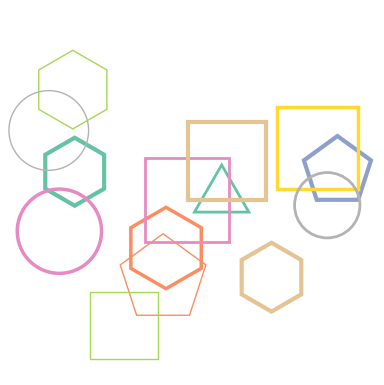[{"shape": "hexagon", "thickness": 3, "radius": 0.44, "center": [0.194, 0.554]}, {"shape": "triangle", "thickness": 2, "radius": 0.41, "center": [0.576, 0.49]}, {"shape": "pentagon", "thickness": 1, "radius": 0.59, "center": [0.424, 0.276]}, {"shape": "hexagon", "thickness": 2.5, "radius": 0.53, "center": [0.431, 0.356]}, {"shape": "pentagon", "thickness": 3, "radius": 0.46, "center": [0.876, 0.555]}, {"shape": "square", "thickness": 2, "radius": 0.54, "center": [0.485, 0.48]}, {"shape": "circle", "thickness": 2.5, "radius": 0.55, "center": [0.154, 0.399]}, {"shape": "hexagon", "thickness": 1, "radius": 0.51, "center": [0.189, 0.767]}, {"shape": "square", "thickness": 1, "radius": 0.44, "center": [0.322, 0.155]}, {"shape": "square", "thickness": 2.5, "radius": 0.53, "center": [0.825, 0.614]}, {"shape": "square", "thickness": 3, "radius": 0.51, "center": [0.589, 0.583]}, {"shape": "hexagon", "thickness": 3, "radius": 0.45, "center": [0.705, 0.28]}, {"shape": "circle", "thickness": 1, "radius": 0.52, "center": [0.127, 0.661]}, {"shape": "circle", "thickness": 2, "radius": 0.42, "center": [0.85, 0.467]}]